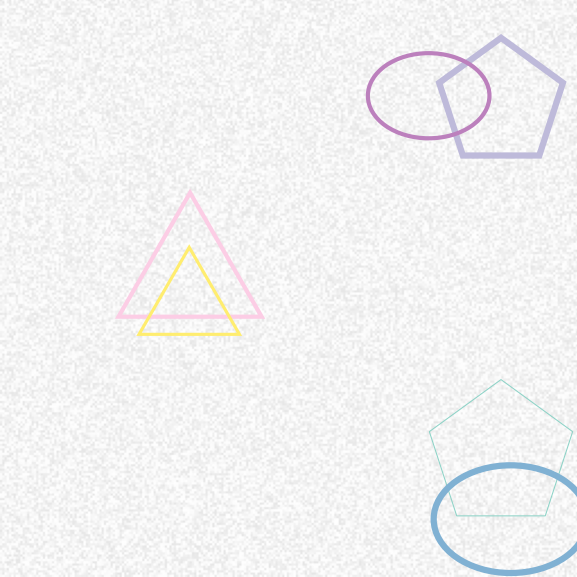[{"shape": "pentagon", "thickness": 0.5, "radius": 0.65, "center": [0.868, 0.211]}, {"shape": "pentagon", "thickness": 3, "radius": 0.56, "center": [0.868, 0.821]}, {"shape": "oval", "thickness": 3, "radius": 0.67, "center": [0.884, 0.1]}, {"shape": "triangle", "thickness": 2, "radius": 0.72, "center": [0.329, 0.522]}, {"shape": "oval", "thickness": 2, "radius": 0.53, "center": [0.742, 0.833]}, {"shape": "triangle", "thickness": 1.5, "radius": 0.5, "center": [0.328, 0.47]}]